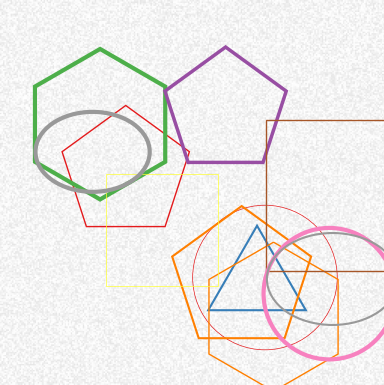[{"shape": "pentagon", "thickness": 1, "radius": 0.87, "center": [0.327, 0.552]}, {"shape": "circle", "thickness": 0.5, "radius": 0.94, "center": [0.688, 0.279]}, {"shape": "triangle", "thickness": 1.5, "radius": 0.73, "center": [0.668, 0.267]}, {"shape": "hexagon", "thickness": 3, "radius": 0.98, "center": [0.26, 0.677]}, {"shape": "pentagon", "thickness": 2.5, "radius": 0.83, "center": [0.586, 0.712]}, {"shape": "pentagon", "thickness": 1.5, "radius": 0.95, "center": [0.628, 0.275]}, {"shape": "hexagon", "thickness": 1, "radius": 0.97, "center": [0.71, 0.177]}, {"shape": "square", "thickness": 0.5, "radius": 0.73, "center": [0.42, 0.403]}, {"shape": "square", "thickness": 1, "radius": 0.98, "center": [0.886, 0.492]}, {"shape": "circle", "thickness": 3, "radius": 0.85, "center": [0.855, 0.237]}, {"shape": "oval", "thickness": 1.5, "radius": 0.85, "center": [0.864, 0.275]}, {"shape": "oval", "thickness": 3, "radius": 0.74, "center": [0.24, 0.606]}]